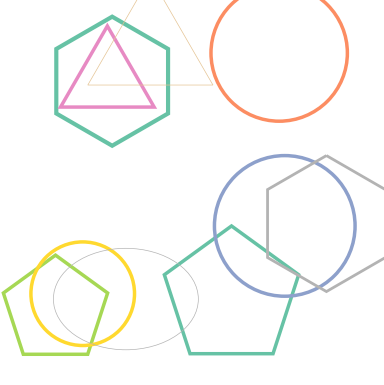[{"shape": "hexagon", "thickness": 3, "radius": 0.84, "center": [0.291, 0.789]}, {"shape": "pentagon", "thickness": 2.5, "radius": 0.92, "center": [0.601, 0.23]}, {"shape": "circle", "thickness": 2.5, "radius": 0.89, "center": [0.725, 0.862]}, {"shape": "circle", "thickness": 2.5, "radius": 0.91, "center": [0.74, 0.413]}, {"shape": "triangle", "thickness": 2.5, "radius": 0.7, "center": [0.279, 0.792]}, {"shape": "pentagon", "thickness": 2.5, "radius": 0.71, "center": [0.144, 0.195]}, {"shape": "circle", "thickness": 2.5, "radius": 0.67, "center": [0.215, 0.237]}, {"shape": "triangle", "thickness": 0.5, "radius": 0.94, "center": [0.391, 0.873]}, {"shape": "oval", "thickness": 0.5, "radius": 0.94, "center": [0.327, 0.223]}, {"shape": "hexagon", "thickness": 2, "radius": 0.88, "center": [0.848, 0.419]}]